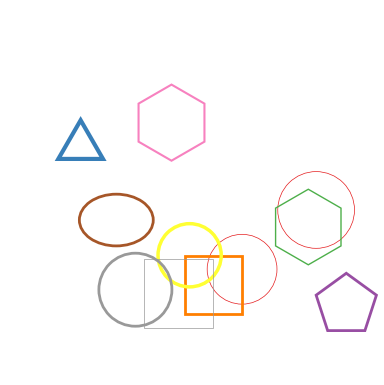[{"shape": "circle", "thickness": 0.5, "radius": 0.5, "center": [0.821, 0.455]}, {"shape": "circle", "thickness": 0.5, "radius": 0.45, "center": [0.629, 0.301]}, {"shape": "triangle", "thickness": 3, "radius": 0.33, "center": [0.209, 0.621]}, {"shape": "hexagon", "thickness": 1, "radius": 0.49, "center": [0.801, 0.41]}, {"shape": "pentagon", "thickness": 2, "radius": 0.41, "center": [0.899, 0.208]}, {"shape": "square", "thickness": 2, "radius": 0.37, "center": [0.555, 0.26]}, {"shape": "circle", "thickness": 2.5, "radius": 0.41, "center": [0.493, 0.337]}, {"shape": "oval", "thickness": 2, "radius": 0.48, "center": [0.302, 0.428]}, {"shape": "hexagon", "thickness": 1.5, "radius": 0.49, "center": [0.445, 0.681]}, {"shape": "square", "thickness": 0.5, "radius": 0.44, "center": [0.464, 0.237]}, {"shape": "circle", "thickness": 2, "radius": 0.47, "center": [0.352, 0.248]}]